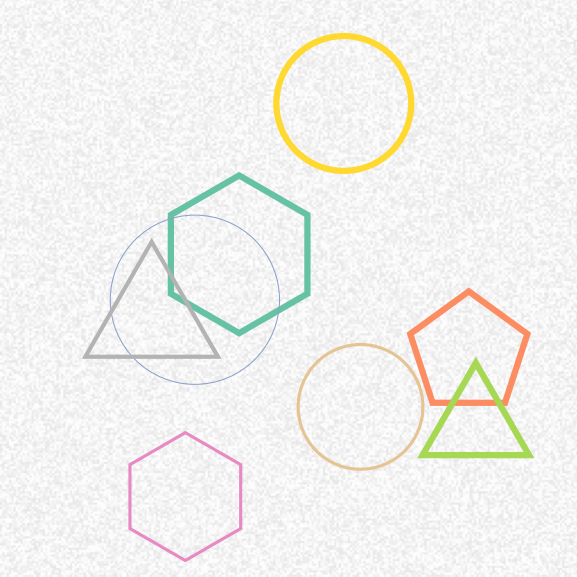[{"shape": "hexagon", "thickness": 3, "radius": 0.68, "center": [0.414, 0.559]}, {"shape": "pentagon", "thickness": 3, "radius": 0.53, "center": [0.812, 0.388]}, {"shape": "circle", "thickness": 0.5, "radius": 0.73, "center": [0.337, 0.48]}, {"shape": "hexagon", "thickness": 1.5, "radius": 0.55, "center": [0.321, 0.139]}, {"shape": "triangle", "thickness": 3, "radius": 0.53, "center": [0.824, 0.264]}, {"shape": "circle", "thickness": 3, "radius": 0.58, "center": [0.595, 0.82]}, {"shape": "circle", "thickness": 1.5, "radius": 0.54, "center": [0.624, 0.295]}, {"shape": "triangle", "thickness": 2, "radius": 0.66, "center": [0.263, 0.448]}]